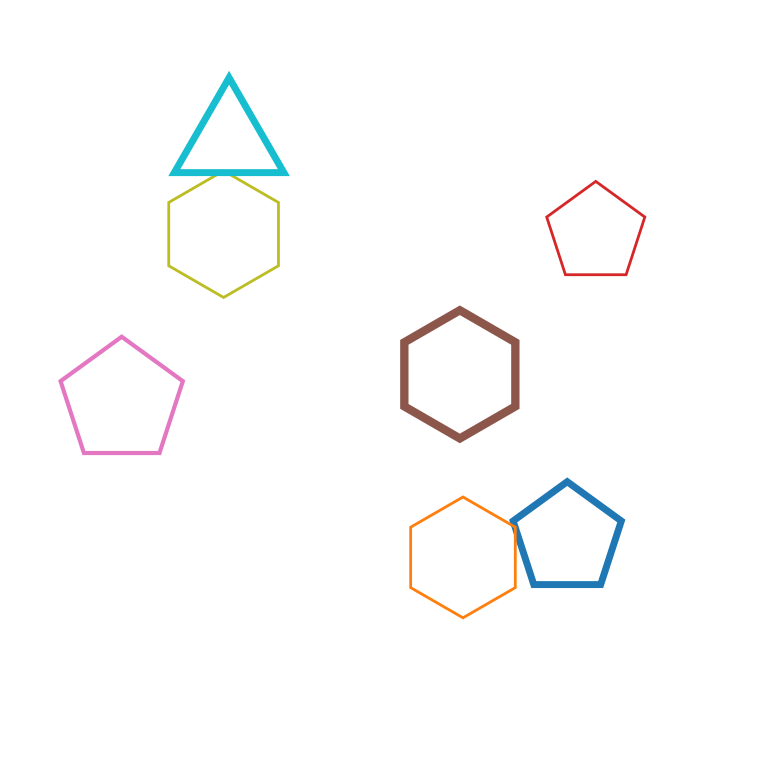[{"shape": "pentagon", "thickness": 2.5, "radius": 0.37, "center": [0.737, 0.301]}, {"shape": "hexagon", "thickness": 1, "radius": 0.39, "center": [0.601, 0.276]}, {"shape": "pentagon", "thickness": 1, "radius": 0.34, "center": [0.774, 0.697]}, {"shape": "hexagon", "thickness": 3, "radius": 0.42, "center": [0.597, 0.514]}, {"shape": "pentagon", "thickness": 1.5, "radius": 0.42, "center": [0.158, 0.479]}, {"shape": "hexagon", "thickness": 1, "radius": 0.41, "center": [0.29, 0.696]}, {"shape": "triangle", "thickness": 2.5, "radius": 0.41, "center": [0.298, 0.817]}]